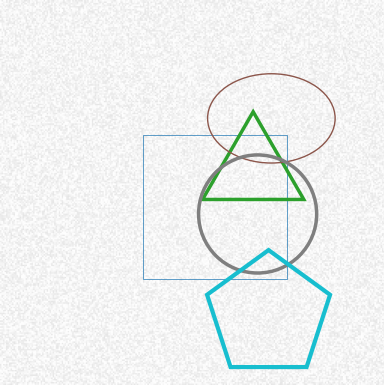[{"shape": "square", "thickness": 0.5, "radius": 0.93, "center": [0.559, 0.461]}, {"shape": "triangle", "thickness": 2.5, "radius": 0.76, "center": [0.658, 0.558]}, {"shape": "oval", "thickness": 1, "radius": 0.83, "center": [0.705, 0.693]}, {"shape": "circle", "thickness": 2.5, "radius": 0.77, "center": [0.669, 0.444]}, {"shape": "pentagon", "thickness": 3, "radius": 0.84, "center": [0.698, 0.182]}]